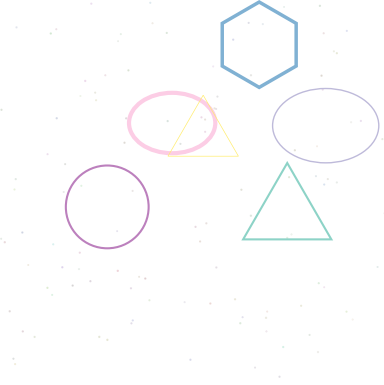[{"shape": "triangle", "thickness": 1.5, "radius": 0.66, "center": [0.746, 0.444]}, {"shape": "oval", "thickness": 1, "radius": 0.69, "center": [0.846, 0.674]}, {"shape": "hexagon", "thickness": 2.5, "radius": 0.55, "center": [0.673, 0.884]}, {"shape": "oval", "thickness": 3, "radius": 0.56, "center": [0.447, 0.68]}, {"shape": "circle", "thickness": 1.5, "radius": 0.54, "center": [0.279, 0.463]}, {"shape": "triangle", "thickness": 0.5, "radius": 0.53, "center": [0.528, 0.647]}]